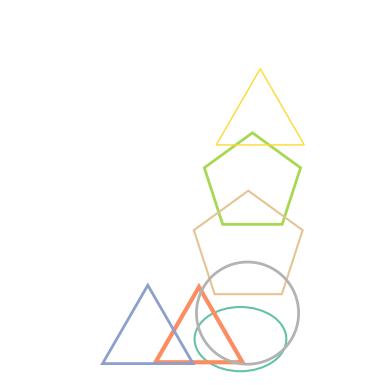[{"shape": "oval", "thickness": 1.5, "radius": 0.6, "center": [0.625, 0.119]}, {"shape": "triangle", "thickness": 3, "radius": 0.65, "center": [0.517, 0.124]}, {"shape": "triangle", "thickness": 2, "radius": 0.68, "center": [0.384, 0.123]}, {"shape": "pentagon", "thickness": 2, "radius": 0.66, "center": [0.656, 0.524]}, {"shape": "triangle", "thickness": 1, "radius": 0.66, "center": [0.676, 0.69]}, {"shape": "pentagon", "thickness": 1.5, "radius": 0.74, "center": [0.645, 0.356]}, {"shape": "circle", "thickness": 2, "radius": 0.66, "center": [0.643, 0.187]}]